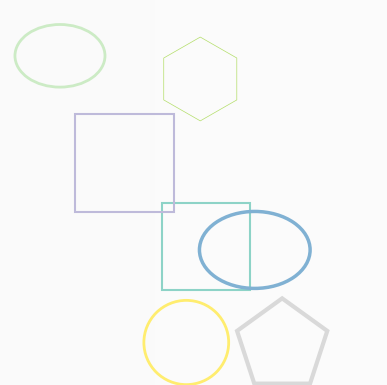[{"shape": "square", "thickness": 1.5, "radius": 0.57, "center": [0.532, 0.359]}, {"shape": "square", "thickness": 1.5, "radius": 0.64, "center": [0.322, 0.577]}, {"shape": "oval", "thickness": 2.5, "radius": 0.71, "center": [0.657, 0.351]}, {"shape": "hexagon", "thickness": 0.5, "radius": 0.54, "center": [0.517, 0.795]}, {"shape": "pentagon", "thickness": 3, "radius": 0.61, "center": [0.728, 0.103]}, {"shape": "oval", "thickness": 2, "radius": 0.58, "center": [0.155, 0.855]}, {"shape": "circle", "thickness": 2, "radius": 0.55, "center": [0.481, 0.11]}]